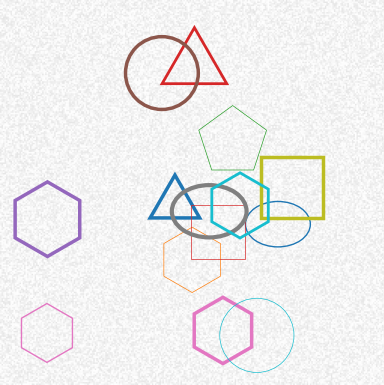[{"shape": "triangle", "thickness": 2.5, "radius": 0.37, "center": [0.454, 0.471]}, {"shape": "oval", "thickness": 1, "radius": 0.42, "center": [0.722, 0.418]}, {"shape": "hexagon", "thickness": 0.5, "radius": 0.42, "center": [0.499, 0.325]}, {"shape": "pentagon", "thickness": 0.5, "radius": 0.46, "center": [0.604, 0.633]}, {"shape": "square", "thickness": 0.5, "radius": 0.35, "center": [0.566, 0.398]}, {"shape": "triangle", "thickness": 2, "radius": 0.48, "center": [0.505, 0.831]}, {"shape": "hexagon", "thickness": 2.5, "radius": 0.48, "center": [0.123, 0.431]}, {"shape": "circle", "thickness": 2.5, "radius": 0.47, "center": [0.421, 0.81]}, {"shape": "hexagon", "thickness": 1, "radius": 0.38, "center": [0.122, 0.135]}, {"shape": "hexagon", "thickness": 2.5, "radius": 0.43, "center": [0.579, 0.142]}, {"shape": "oval", "thickness": 3, "radius": 0.49, "center": [0.543, 0.451]}, {"shape": "square", "thickness": 2.5, "radius": 0.4, "center": [0.758, 0.513]}, {"shape": "circle", "thickness": 0.5, "radius": 0.48, "center": [0.667, 0.129]}, {"shape": "hexagon", "thickness": 2, "radius": 0.42, "center": [0.624, 0.466]}]